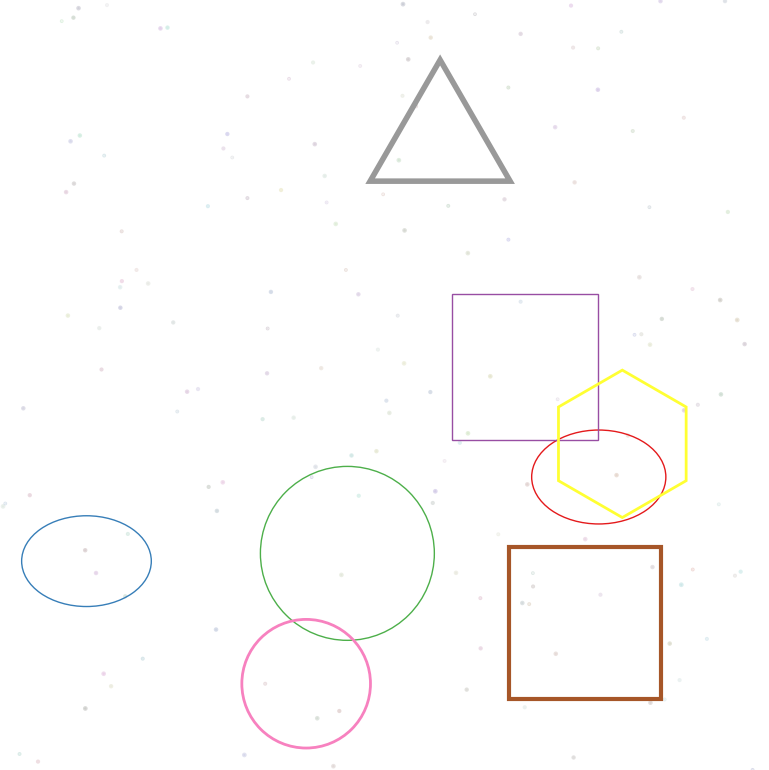[{"shape": "oval", "thickness": 0.5, "radius": 0.44, "center": [0.778, 0.381]}, {"shape": "oval", "thickness": 0.5, "radius": 0.42, "center": [0.112, 0.271]}, {"shape": "circle", "thickness": 0.5, "radius": 0.56, "center": [0.451, 0.281]}, {"shape": "square", "thickness": 0.5, "radius": 0.47, "center": [0.682, 0.524]}, {"shape": "hexagon", "thickness": 1, "radius": 0.48, "center": [0.808, 0.424]}, {"shape": "square", "thickness": 1.5, "radius": 0.49, "center": [0.76, 0.19]}, {"shape": "circle", "thickness": 1, "radius": 0.42, "center": [0.398, 0.112]}, {"shape": "triangle", "thickness": 2, "radius": 0.52, "center": [0.572, 0.817]}]